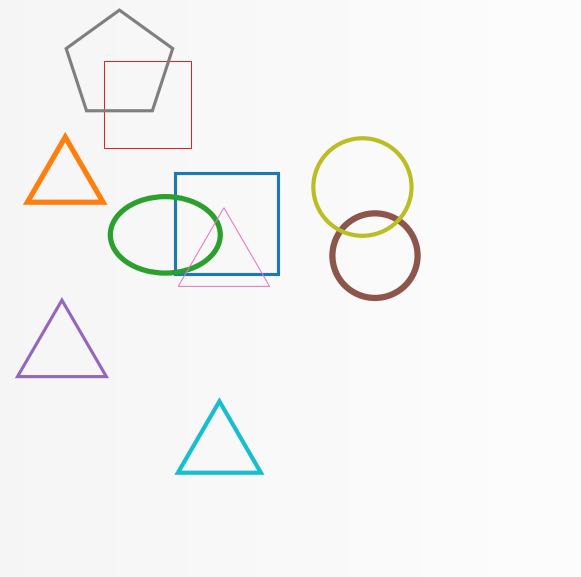[{"shape": "square", "thickness": 1.5, "radius": 0.44, "center": [0.39, 0.612]}, {"shape": "triangle", "thickness": 2.5, "radius": 0.38, "center": [0.112, 0.687]}, {"shape": "oval", "thickness": 2.5, "radius": 0.47, "center": [0.284, 0.592]}, {"shape": "square", "thickness": 0.5, "radius": 0.38, "center": [0.254, 0.819]}, {"shape": "triangle", "thickness": 1.5, "radius": 0.44, "center": [0.107, 0.391]}, {"shape": "circle", "thickness": 3, "radius": 0.37, "center": [0.645, 0.556]}, {"shape": "triangle", "thickness": 0.5, "radius": 0.45, "center": [0.385, 0.549]}, {"shape": "pentagon", "thickness": 1.5, "radius": 0.48, "center": [0.205, 0.885]}, {"shape": "circle", "thickness": 2, "radius": 0.42, "center": [0.624, 0.675]}, {"shape": "triangle", "thickness": 2, "radius": 0.41, "center": [0.378, 0.222]}]